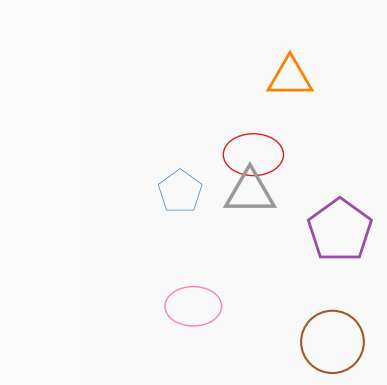[{"shape": "oval", "thickness": 1, "radius": 0.39, "center": [0.654, 0.598]}, {"shape": "pentagon", "thickness": 0.5, "radius": 0.3, "center": [0.465, 0.502]}, {"shape": "pentagon", "thickness": 2, "radius": 0.43, "center": [0.877, 0.402]}, {"shape": "triangle", "thickness": 2, "radius": 0.33, "center": [0.748, 0.799]}, {"shape": "circle", "thickness": 1.5, "radius": 0.4, "center": [0.858, 0.112]}, {"shape": "oval", "thickness": 1, "radius": 0.37, "center": [0.499, 0.204]}, {"shape": "triangle", "thickness": 2.5, "radius": 0.36, "center": [0.645, 0.501]}]